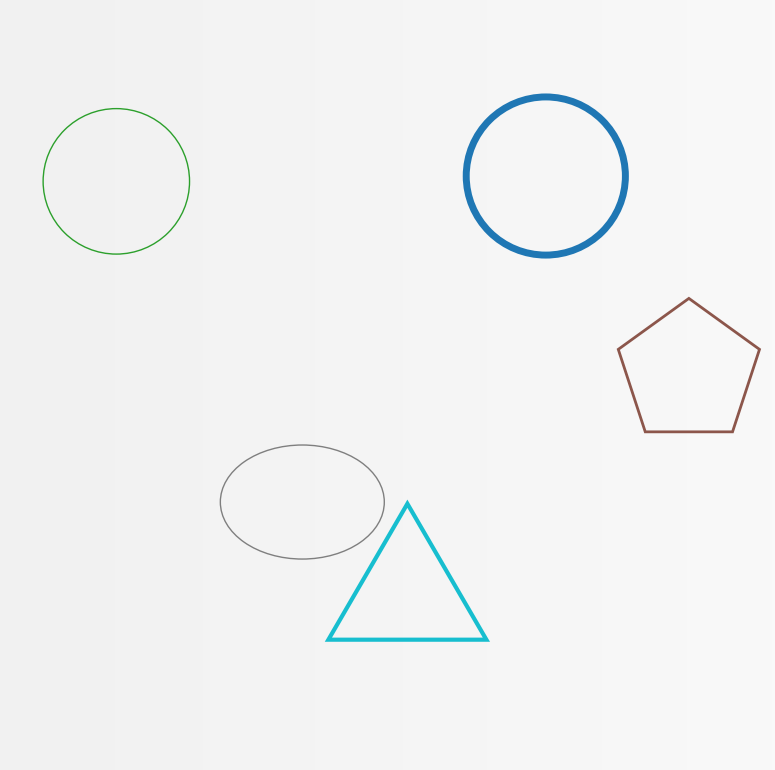[{"shape": "circle", "thickness": 2.5, "radius": 0.51, "center": [0.704, 0.771]}, {"shape": "circle", "thickness": 0.5, "radius": 0.47, "center": [0.15, 0.764]}, {"shape": "pentagon", "thickness": 1, "radius": 0.48, "center": [0.889, 0.517]}, {"shape": "oval", "thickness": 0.5, "radius": 0.53, "center": [0.39, 0.348]}, {"shape": "triangle", "thickness": 1.5, "radius": 0.59, "center": [0.526, 0.228]}]